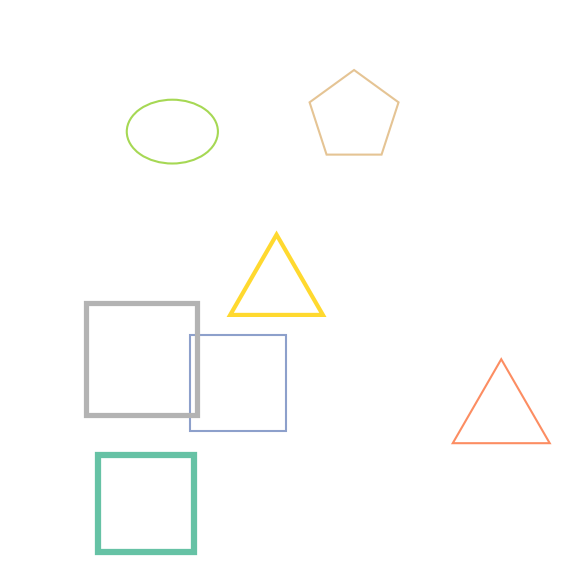[{"shape": "square", "thickness": 3, "radius": 0.42, "center": [0.253, 0.127]}, {"shape": "triangle", "thickness": 1, "radius": 0.48, "center": [0.868, 0.28]}, {"shape": "square", "thickness": 1, "radius": 0.42, "center": [0.412, 0.335]}, {"shape": "oval", "thickness": 1, "radius": 0.39, "center": [0.298, 0.771]}, {"shape": "triangle", "thickness": 2, "radius": 0.46, "center": [0.479, 0.5]}, {"shape": "pentagon", "thickness": 1, "radius": 0.4, "center": [0.613, 0.797]}, {"shape": "square", "thickness": 2.5, "radius": 0.48, "center": [0.245, 0.377]}]